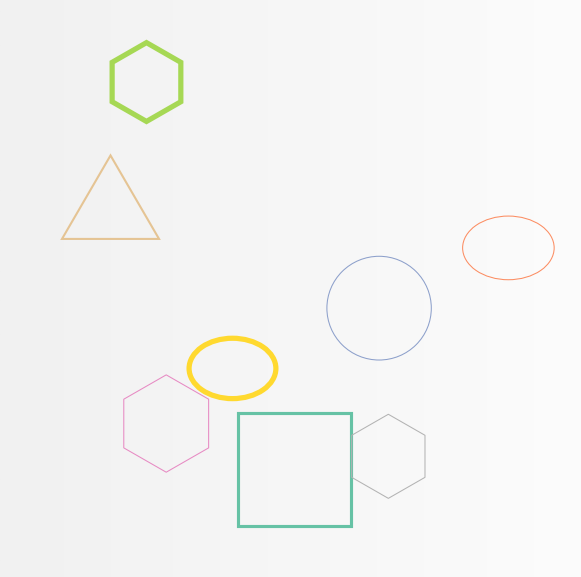[{"shape": "square", "thickness": 1.5, "radius": 0.49, "center": [0.507, 0.186]}, {"shape": "oval", "thickness": 0.5, "radius": 0.39, "center": [0.875, 0.57]}, {"shape": "circle", "thickness": 0.5, "radius": 0.45, "center": [0.652, 0.466]}, {"shape": "hexagon", "thickness": 0.5, "radius": 0.42, "center": [0.286, 0.266]}, {"shape": "hexagon", "thickness": 2.5, "radius": 0.34, "center": [0.252, 0.857]}, {"shape": "oval", "thickness": 2.5, "radius": 0.37, "center": [0.4, 0.361]}, {"shape": "triangle", "thickness": 1, "radius": 0.48, "center": [0.19, 0.634]}, {"shape": "hexagon", "thickness": 0.5, "radius": 0.36, "center": [0.668, 0.209]}]